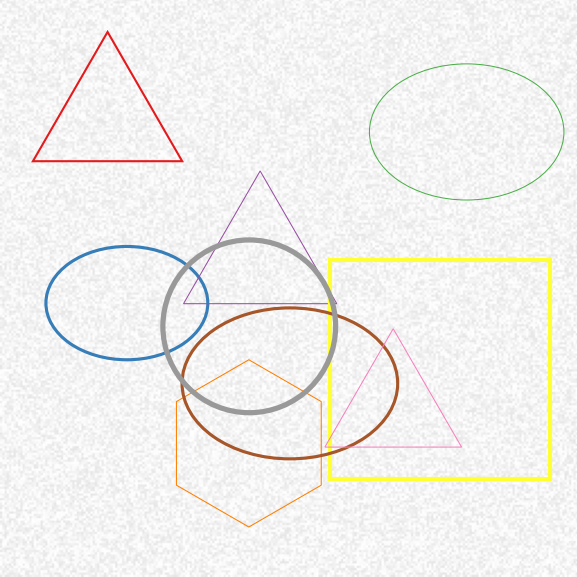[{"shape": "triangle", "thickness": 1, "radius": 0.75, "center": [0.186, 0.795]}, {"shape": "oval", "thickness": 1.5, "radius": 0.7, "center": [0.22, 0.474]}, {"shape": "oval", "thickness": 0.5, "radius": 0.84, "center": [0.808, 0.771]}, {"shape": "triangle", "thickness": 0.5, "radius": 0.77, "center": [0.45, 0.55]}, {"shape": "hexagon", "thickness": 0.5, "radius": 0.72, "center": [0.431, 0.231]}, {"shape": "square", "thickness": 2, "radius": 0.95, "center": [0.762, 0.359]}, {"shape": "oval", "thickness": 1.5, "radius": 0.93, "center": [0.502, 0.335]}, {"shape": "triangle", "thickness": 0.5, "radius": 0.68, "center": [0.681, 0.293]}, {"shape": "circle", "thickness": 2.5, "radius": 0.75, "center": [0.432, 0.434]}]